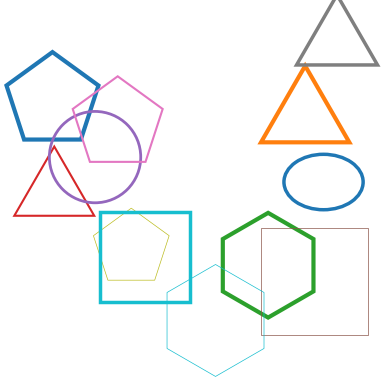[{"shape": "oval", "thickness": 2.5, "radius": 0.51, "center": [0.84, 0.527]}, {"shape": "pentagon", "thickness": 3, "radius": 0.63, "center": [0.136, 0.739]}, {"shape": "triangle", "thickness": 3, "radius": 0.66, "center": [0.793, 0.697]}, {"shape": "hexagon", "thickness": 3, "radius": 0.68, "center": [0.696, 0.311]}, {"shape": "triangle", "thickness": 1.5, "radius": 0.6, "center": [0.141, 0.5]}, {"shape": "circle", "thickness": 2, "radius": 0.59, "center": [0.247, 0.592]}, {"shape": "square", "thickness": 0.5, "radius": 0.7, "center": [0.817, 0.268]}, {"shape": "pentagon", "thickness": 1.5, "radius": 0.61, "center": [0.306, 0.679]}, {"shape": "triangle", "thickness": 2.5, "radius": 0.61, "center": [0.875, 0.892]}, {"shape": "pentagon", "thickness": 0.5, "radius": 0.52, "center": [0.341, 0.356]}, {"shape": "square", "thickness": 2.5, "radius": 0.58, "center": [0.377, 0.332]}, {"shape": "hexagon", "thickness": 0.5, "radius": 0.73, "center": [0.56, 0.168]}]